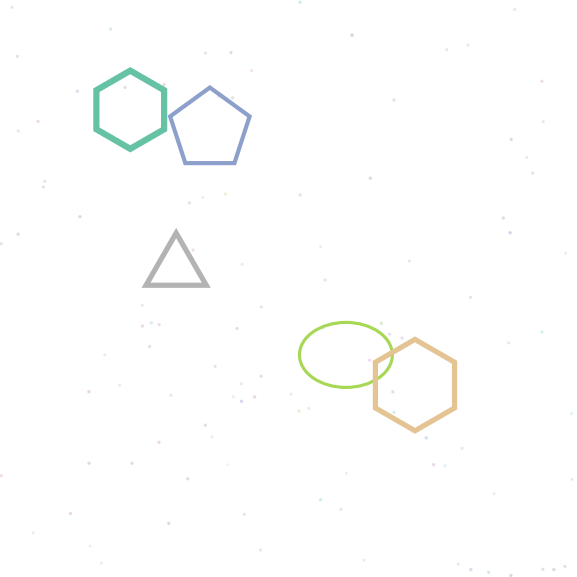[{"shape": "hexagon", "thickness": 3, "radius": 0.34, "center": [0.226, 0.809]}, {"shape": "pentagon", "thickness": 2, "radius": 0.36, "center": [0.363, 0.775]}, {"shape": "oval", "thickness": 1.5, "radius": 0.4, "center": [0.599, 0.385]}, {"shape": "hexagon", "thickness": 2.5, "radius": 0.4, "center": [0.719, 0.332]}, {"shape": "triangle", "thickness": 2.5, "radius": 0.3, "center": [0.305, 0.535]}]